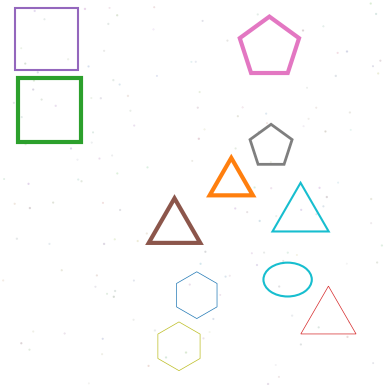[{"shape": "hexagon", "thickness": 0.5, "radius": 0.3, "center": [0.511, 0.233]}, {"shape": "triangle", "thickness": 3, "radius": 0.32, "center": [0.601, 0.525]}, {"shape": "square", "thickness": 3, "radius": 0.41, "center": [0.129, 0.714]}, {"shape": "triangle", "thickness": 0.5, "radius": 0.41, "center": [0.853, 0.174]}, {"shape": "square", "thickness": 1.5, "radius": 0.4, "center": [0.121, 0.899]}, {"shape": "triangle", "thickness": 3, "radius": 0.39, "center": [0.453, 0.408]}, {"shape": "pentagon", "thickness": 3, "radius": 0.4, "center": [0.7, 0.876]}, {"shape": "pentagon", "thickness": 2, "radius": 0.29, "center": [0.704, 0.62]}, {"shape": "hexagon", "thickness": 0.5, "radius": 0.32, "center": [0.465, 0.101]}, {"shape": "triangle", "thickness": 1.5, "radius": 0.42, "center": [0.781, 0.441]}, {"shape": "oval", "thickness": 1.5, "radius": 0.31, "center": [0.747, 0.274]}]